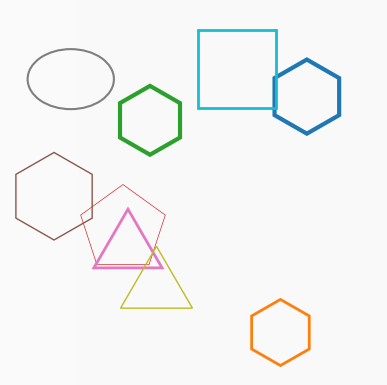[{"shape": "hexagon", "thickness": 3, "radius": 0.48, "center": [0.792, 0.749]}, {"shape": "hexagon", "thickness": 2, "radius": 0.43, "center": [0.724, 0.136]}, {"shape": "hexagon", "thickness": 3, "radius": 0.45, "center": [0.387, 0.688]}, {"shape": "pentagon", "thickness": 0.5, "radius": 0.57, "center": [0.317, 0.406]}, {"shape": "hexagon", "thickness": 1, "radius": 0.57, "center": [0.139, 0.49]}, {"shape": "triangle", "thickness": 2, "radius": 0.51, "center": [0.33, 0.355]}, {"shape": "oval", "thickness": 1.5, "radius": 0.56, "center": [0.183, 0.794]}, {"shape": "triangle", "thickness": 1, "radius": 0.54, "center": [0.404, 0.253]}, {"shape": "square", "thickness": 2, "radius": 0.51, "center": [0.611, 0.822]}]